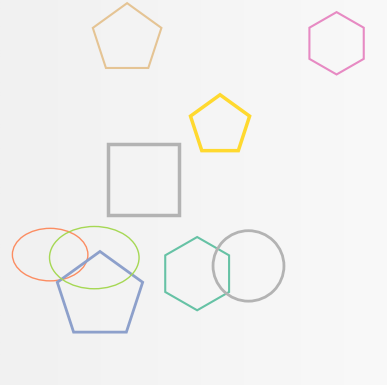[{"shape": "hexagon", "thickness": 1.5, "radius": 0.48, "center": [0.509, 0.289]}, {"shape": "oval", "thickness": 1, "radius": 0.49, "center": [0.129, 0.339]}, {"shape": "pentagon", "thickness": 2, "radius": 0.58, "center": [0.258, 0.231]}, {"shape": "hexagon", "thickness": 1.5, "radius": 0.4, "center": [0.869, 0.888]}, {"shape": "oval", "thickness": 1, "radius": 0.58, "center": [0.243, 0.331]}, {"shape": "pentagon", "thickness": 2.5, "radius": 0.4, "center": [0.568, 0.674]}, {"shape": "pentagon", "thickness": 1.5, "radius": 0.47, "center": [0.328, 0.899]}, {"shape": "square", "thickness": 2.5, "radius": 0.46, "center": [0.371, 0.533]}, {"shape": "circle", "thickness": 2, "radius": 0.46, "center": [0.641, 0.309]}]